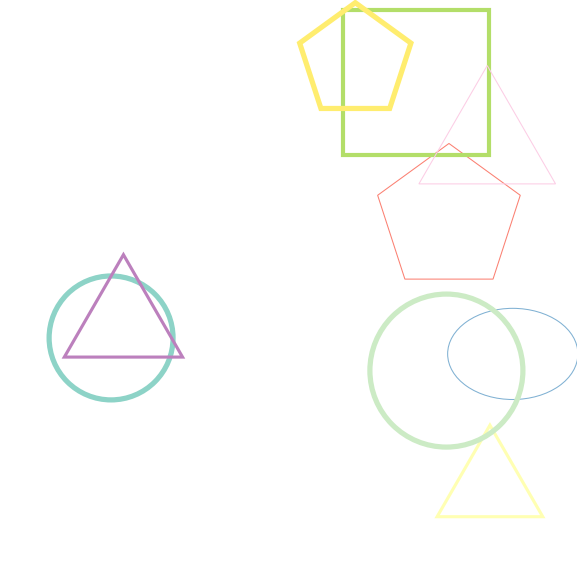[{"shape": "circle", "thickness": 2.5, "radius": 0.54, "center": [0.192, 0.414]}, {"shape": "triangle", "thickness": 1.5, "radius": 0.53, "center": [0.848, 0.157]}, {"shape": "pentagon", "thickness": 0.5, "radius": 0.65, "center": [0.777, 0.621]}, {"shape": "oval", "thickness": 0.5, "radius": 0.56, "center": [0.888, 0.386]}, {"shape": "square", "thickness": 2, "radius": 0.63, "center": [0.72, 0.856]}, {"shape": "triangle", "thickness": 0.5, "radius": 0.68, "center": [0.844, 0.749]}, {"shape": "triangle", "thickness": 1.5, "radius": 0.59, "center": [0.214, 0.44]}, {"shape": "circle", "thickness": 2.5, "radius": 0.66, "center": [0.773, 0.357]}, {"shape": "pentagon", "thickness": 2.5, "radius": 0.51, "center": [0.615, 0.893]}]